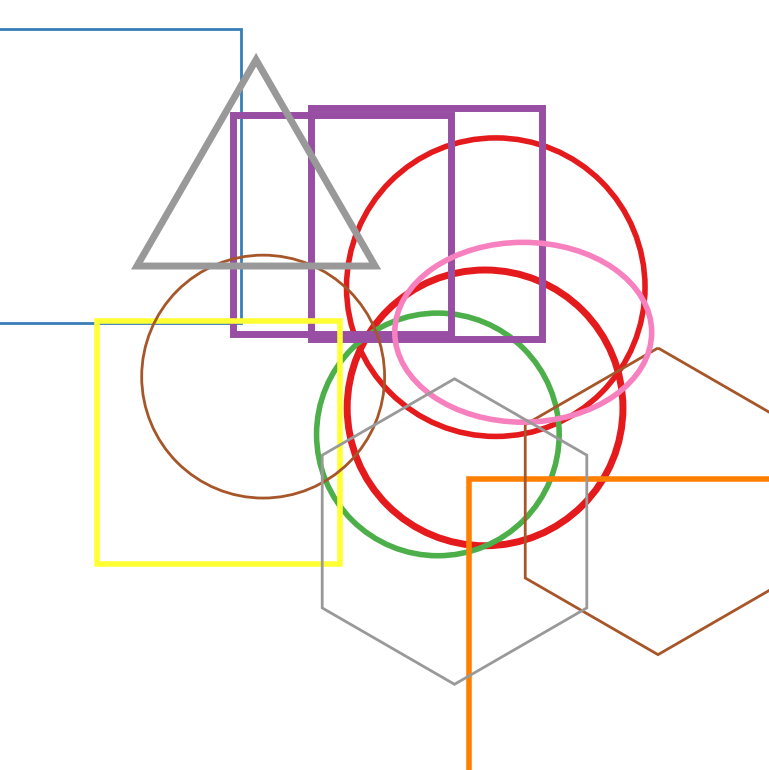[{"shape": "circle", "thickness": 2.5, "radius": 0.9, "center": [0.63, 0.47]}, {"shape": "circle", "thickness": 2, "radius": 0.97, "center": [0.644, 0.627]}, {"shape": "square", "thickness": 1, "radius": 0.95, "center": [0.122, 0.772]}, {"shape": "circle", "thickness": 2, "radius": 0.79, "center": [0.569, 0.436]}, {"shape": "square", "thickness": 2.5, "radius": 0.71, "center": [0.444, 0.708]}, {"shape": "square", "thickness": 2.5, "radius": 0.75, "center": [0.554, 0.71]}, {"shape": "square", "thickness": 2, "radius": 1.0, "center": [0.808, 0.178]}, {"shape": "square", "thickness": 2, "radius": 0.79, "center": [0.284, 0.425]}, {"shape": "hexagon", "thickness": 1, "radius": 1.0, "center": [0.855, 0.349]}, {"shape": "circle", "thickness": 1, "radius": 0.79, "center": [0.342, 0.511]}, {"shape": "oval", "thickness": 2, "radius": 0.83, "center": [0.68, 0.568]}, {"shape": "hexagon", "thickness": 1, "radius": 0.99, "center": [0.59, 0.31]}, {"shape": "triangle", "thickness": 2.5, "radius": 0.89, "center": [0.333, 0.744]}]